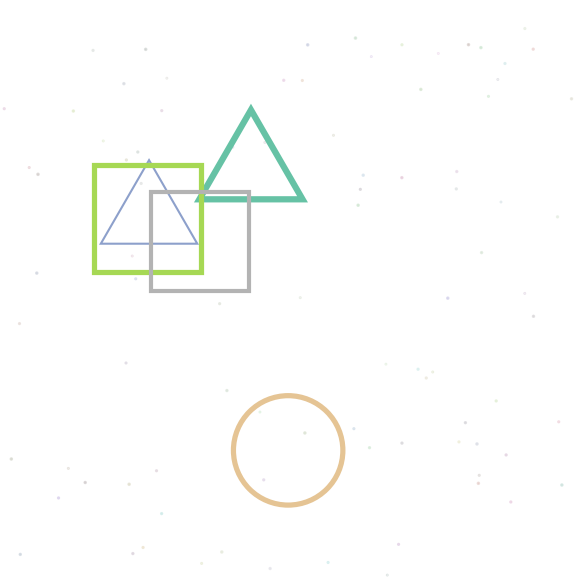[{"shape": "triangle", "thickness": 3, "radius": 0.52, "center": [0.435, 0.706]}, {"shape": "triangle", "thickness": 1, "radius": 0.48, "center": [0.258, 0.625]}, {"shape": "square", "thickness": 2.5, "radius": 0.46, "center": [0.255, 0.621]}, {"shape": "circle", "thickness": 2.5, "radius": 0.47, "center": [0.499, 0.219]}, {"shape": "square", "thickness": 2, "radius": 0.43, "center": [0.347, 0.581]}]